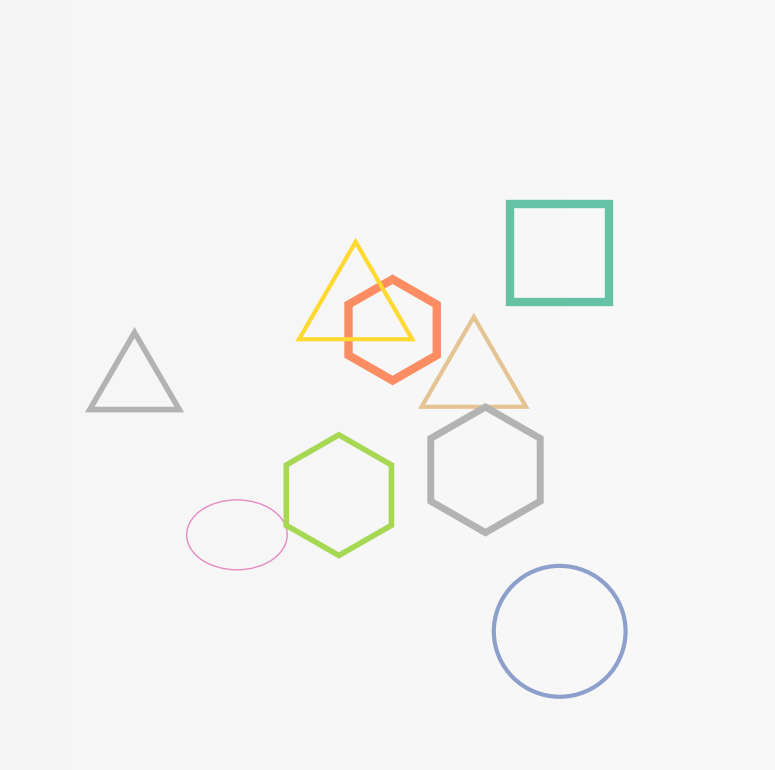[{"shape": "square", "thickness": 3, "radius": 0.32, "center": [0.722, 0.672]}, {"shape": "hexagon", "thickness": 3, "radius": 0.33, "center": [0.507, 0.572]}, {"shape": "circle", "thickness": 1.5, "radius": 0.43, "center": [0.722, 0.18]}, {"shape": "oval", "thickness": 0.5, "radius": 0.32, "center": [0.306, 0.305]}, {"shape": "hexagon", "thickness": 2, "radius": 0.39, "center": [0.437, 0.357]}, {"shape": "triangle", "thickness": 1.5, "radius": 0.42, "center": [0.459, 0.602]}, {"shape": "triangle", "thickness": 1.5, "radius": 0.39, "center": [0.611, 0.511]}, {"shape": "triangle", "thickness": 2, "radius": 0.33, "center": [0.174, 0.501]}, {"shape": "hexagon", "thickness": 2.5, "radius": 0.41, "center": [0.626, 0.39]}]